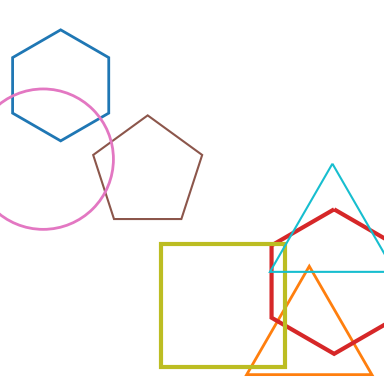[{"shape": "hexagon", "thickness": 2, "radius": 0.72, "center": [0.158, 0.778]}, {"shape": "triangle", "thickness": 2, "radius": 0.94, "center": [0.803, 0.121]}, {"shape": "hexagon", "thickness": 3, "radius": 0.94, "center": [0.868, 0.269]}, {"shape": "pentagon", "thickness": 1.5, "radius": 0.74, "center": [0.384, 0.551]}, {"shape": "circle", "thickness": 2, "radius": 0.91, "center": [0.112, 0.587]}, {"shape": "square", "thickness": 3, "radius": 0.8, "center": [0.58, 0.206]}, {"shape": "triangle", "thickness": 1.5, "radius": 0.94, "center": [0.863, 0.388]}]